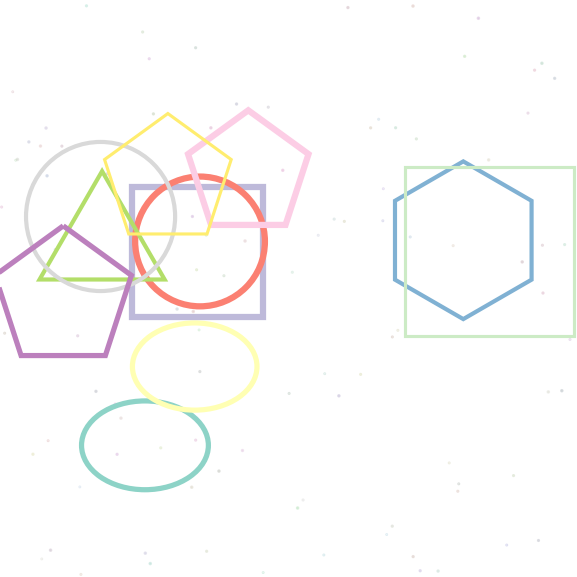[{"shape": "oval", "thickness": 2.5, "radius": 0.55, "center": [0.251, 0.228]}, {"shape": "oval", "thickness": 2.5, "radius": 0.54, "center": [0.337, 0.364]}, {"shape": "square", "thickness": 3, "radius": 0.57, "center": [0.342, 0.563]}, {"shape": "circle", "thickness": 3, "radius": 0.56, "center": [0.346, 0.581]}, {"shape": "hexagon", "thickness": 2, "radius": 0.68, "center": [0.802, 0.583]}, {"shape": "triangle", "thickness": 2, "radius": 0.63, "center": [0.177, 0.578]}, {"shape": "pentagon", "thickness": 3, "radius": 0.55, "center": [0.43, 0.698]}, {"shape": "circle", "thickness": 2, "radius": 0.65, "center": [0.174, 0.624]}, {"shape": "pentagon", "thickness": 2.5, "radius": 0.62, "center": [0.109, 0.484]}, {"shape": "square", "thickness": 1.5, "radius": 0.73, "center": [0.848, 0.564]}, {"shape": "pentagon", "thickness": 1.5, "radius": 0.58, "center": [0.291, 0.687]}]